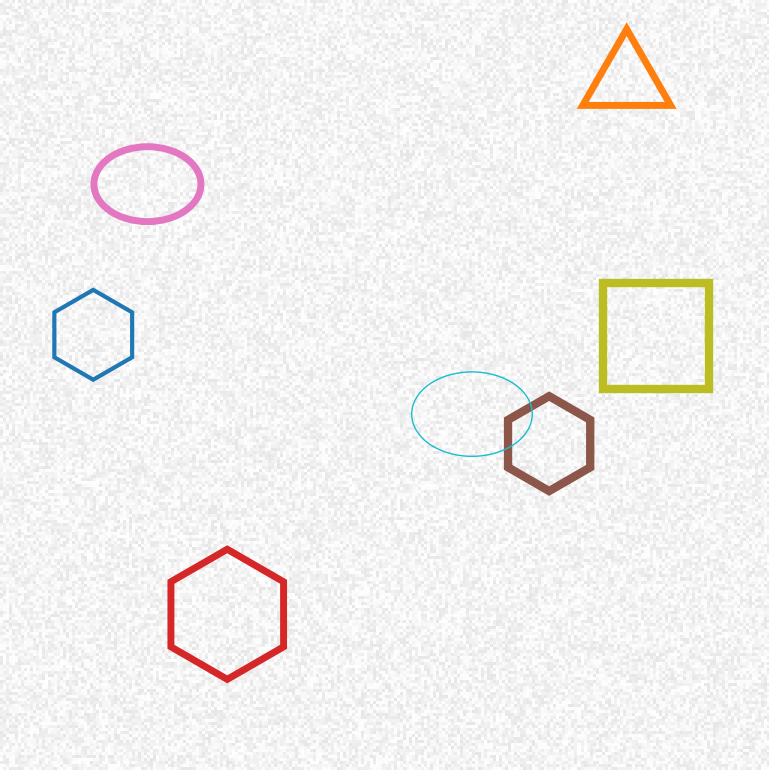[{"shape": "hexagon", "thickness": 1.5, "radius": 0.29, "center": [0.121, 0.565]}, {"shape": "triangle", "thickness": 2.5, "radius": 0.33, "center": [0.814, 0.896]}, {"shape": "hexagon", "thickness": 2.5, "radius": 0.42, "center": [0.295, 0.202]}, {"shape": "hexagon", "thickness": 3, "radius": 0.31, "center": [0.713, 0.424]}, {"shape": "oval", "thickness": 2.5, "radius": 0.35, "center": [0.191, 0.761]}, {"shape": "square", "thickness": 3, "radius": 0.34, "center": [0.852, 0.564]}, {"shape": "oval", "thickness": 0.5, "radius": 0.39, "center": [0.613, 0.462]}]